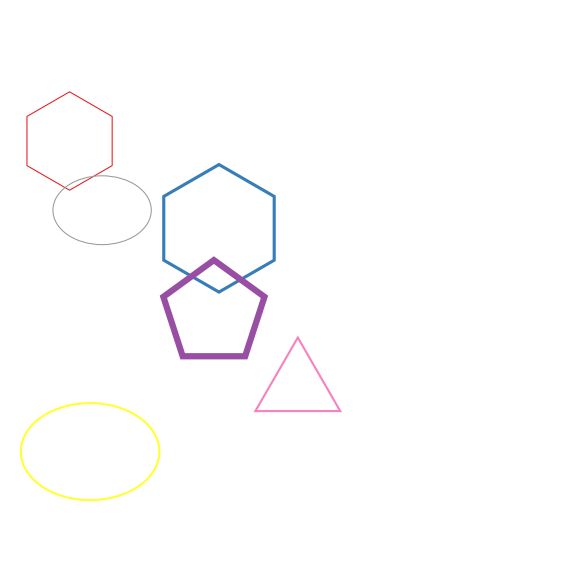[{"shape": "hexagon", "thickness": 0.5, "radius": 0.43, "center": [0.12, 0.755]}, {"shape": "hexagon", "thickness": 1.5, "radius": 0.55, "center": [0.379, 0.604]}, {"shape": "pentagon", "thickness": 3, "radius": 0.46, "center": [0.37, 0.457]}, {"shape": "oval", "thickness": 1, "radius": 0.6, "center": [0.156, 0.217]}, {"shape": "triangle", "thickness": 1, "radius": 0.42, "center": [0.516, 0.33]}, {"shape": "oval", "thickness": 0.5, "radius": 0.43, "center": [0.177, 0.635]}]